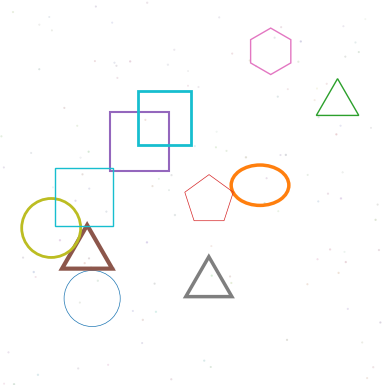[{"shape": "circle", "thickness": 0.5, "radius": 0.36, "center": [0.239, 0.225]}, {"shape": "oval", "thickness": 2.5, "radius": 0.37, "center": [0.675, 0.519]}, {"shape": "triangle", "thickness": 1, "radius": 0.32, "center": [0.877, 0.732]}, {"shape": "pentagon", "thickness": 0.5, "radius": 0.33, "center": [0.543, 0.48]}, {"shape": "square", "thickness": 1.5, "radius": 0.38, "center": [0.361, 0.633]}, {"shape": "triangle", "thickness": 3, "radius": 0.38, "center": [0.226, 0.34]}, {"shape": "hexagon", "thickness": 1, "radius": 0.3, "center": [0.703, 0.867]}, {"shape": "triangle", "thickness": 2.5, "radius": 0.35, "center": [0.542, 0.264]}, {"shape": "circle", "thickness": 2, "radius": 0.38, "center": [0.133, 0.408]}, {"shape": "square", "thickness": 1, "radius": 0.38, "center": [0.218, 0.489]}, {"shape": "square", "thickness": 2, "radius": 0.35, "center": [0.427, 0.694]}]